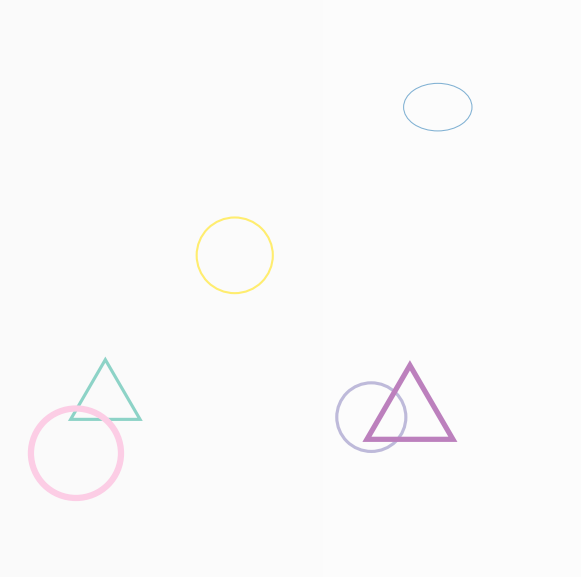[{"shape": "triangle", "thickness": 1.5, "radius": 0.34, "center": [0.181, 0.307]}, {"shape": "circle", "thickness": 1.5, "radius": 0.3, "center": [0.639, 0.277]}, {"shape": "oval", "thickness": 0.5, "radius": 0.29, "center": [0.753, 0.814]}, {"shape": "circle", "thickness": 3, "radius": 0.39, "center": [0.131, 0.214]}, {"shape": "triangle", "thickness": 2.5, "radius": 0.43, "center": [0.705, 0.281]}, {"shape": "circle", "thickness": 1, "radius": 0.33, "center": [0.404, 0.557]}]